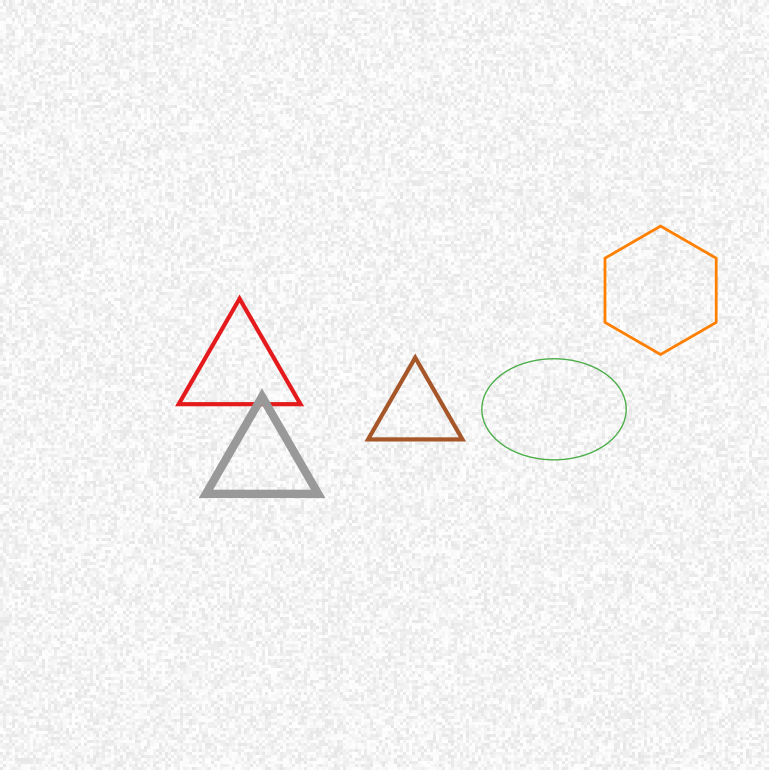[{"shape": "triangle", "thickness": 1.5, "radius": 0.46, "center": [0.311, 0.521]}, {"shape": "oval", "thickness": 0.5, "radius": 0.47, "center": [0.72, 0.468]}, {"shape": "hexagon", "thickness": 1, "radius": 0.42, "center": [0.858, 0.623]}, {"shape": "triangle", "thickness": 1.5, "radius": 0.35, "center": [0.539, 0.465]}, {"shape": "triangle", "thickness": 3, "radius": 0.42, "center": [0.34, 0.401]}]